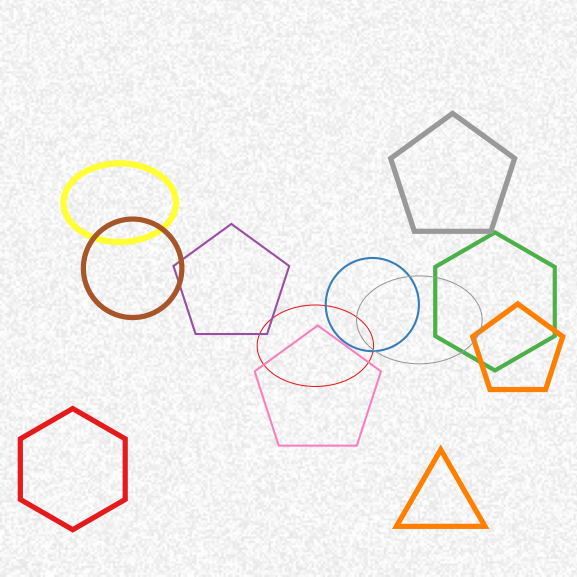[{"shape": "oval", "thickness": 0.5, "radius": 0.5, "center": [0.546, 0.4]}, {"shape": "hexagon", "thickness": 2.5, "radius": 0.52, "center": [0.126, 0.187]}, {"shape": "circle", "thickness": 1, "radius": 0.4, "center": [0.645, 0.472]}, {"shape": "hexagon", "thickness": 2, "radius": 0.6, "center": [0.857, 0.477]}, {"shape": "pentagon", "thickness": 1, "radius": 0.53, "center": [0.401, 0.506]}, {"shape": "triangle", "thickness": 2.5, "radius": 0.44, "center": [0.763, 0.132]}, {"shape": "pentagon", "thickness": 2.5, "radius": 0.41, "center": [0.897, 0.391]}, {"shape": "oval", "thickness": 3, "radius": 0.49, "center": [0.207, 0.648]}, {"shape": "circle", "thickness": 2.5, "radius": 0.43, "center": [0.23, 0.535]}, {"shape": "pentagon", "thickness": 1, "radius": 0.58, "center": [0.55, 0.321]}, {"shape": "oval", "thickness": 0.5, "radius": 0.54, "center": [0.726, 0.445]}, {"shape": "pentagon", "thickness": 2.5, "radius": 0.56, "center": [0.784, 0.69]}]